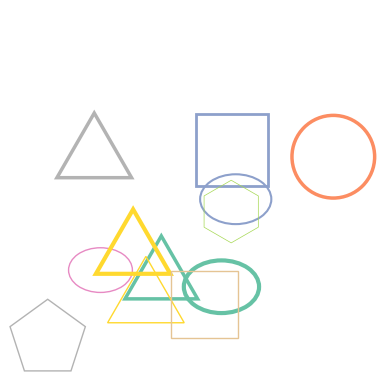[{"shape": "oval", "thickness": 3, "radius": 0.49, "center": [0.575, 0.255]}, {"shape": "triangle", "thickness": 2.5, "radius": 0.54, "center": [0.419, 0.278]}, {"shape": "circle", "thickness": 2.5, "radius": 0.54, "center": [0.866, 0.593]}, {"shape": "oval", "thickness": 1.5, "radius": 0.46, "center": [0.612, 0.483]}, {"shape": "square", "thickness": 2, "radius": 0.47, "center": [0.602, 0.609]}, {"shape": "oval", "thickness": 1, "radius": 0.41, "center": [0.261, 0.298]}, {"shape": "hexagon", "thickness": 0.5, "radius": 0.41, "center": [0.601, 0.45]}, {"shape": "triangle", "thickness": 3, "radius": 0.56, "center": [0.346, 0.345]}, {"shape": "triangle", "thickness": 1, "radius": 0.57, "center": [0.379, 0.219]}, {"shape": "square", "thickness": 1, "radius": 0.44, "center": [0.531, 0.209]}, {"shape": "triangle", "thickness": 2.5, "radius": 0.56, "center": [0.245, 0.594]}, {"shape": "pentagon", "thickness": 1, "radius": 0.51, "center": [0.124, 0.12]}]